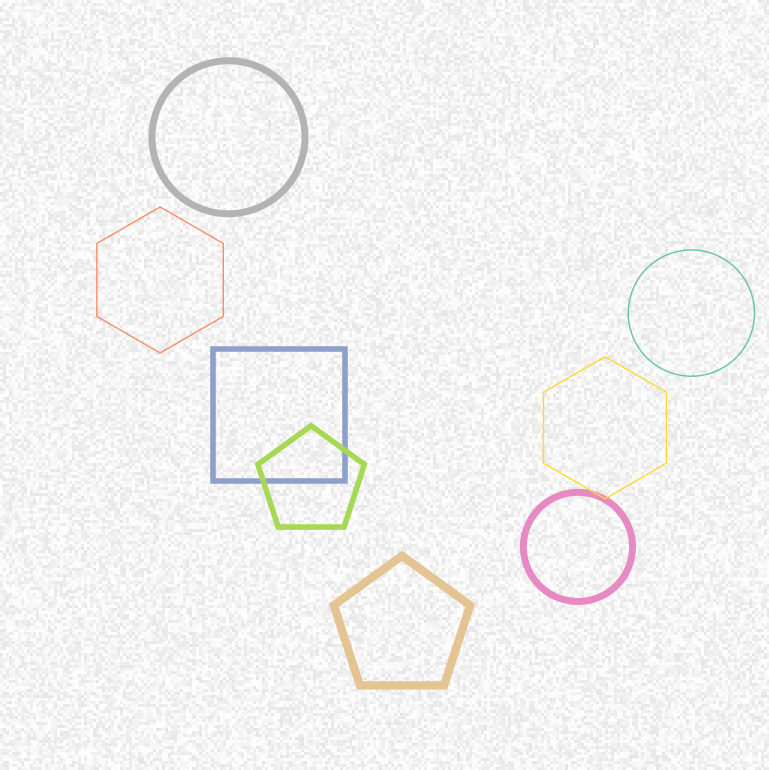[{"shape": "circle", "thickness": 0.5, "radius": 0.41, "center": [0.898, 0.593]}, {"shape": "hexagon", "thickness": 0.5, "radius": 0.47, "center": [0.208, 0.636]}, {"shape": "square", "thickness": 2, "radius": 0.43, "center": [0.362, 0.461]}, {"shape": "circle", "thickness": 2.5, "radius": 0.35, "center": [0.751, 0.29]}, {"shape": "pentagon", "thickness": 2, "radius": 0.36, "center": [0.404, 0.374]}, {"shape": "hexagon", "thickness": 0.5, "radius": 0.46, "center": [0.786, 0.445]}, {"shape": "pentagon", "thickness": 3, "radius": 0.47, "center": [0.522, 0.185]}, {"shape": "circle", "thickness": 2.5, "radius": 0.5, "center": [0.297, 0.822]}]